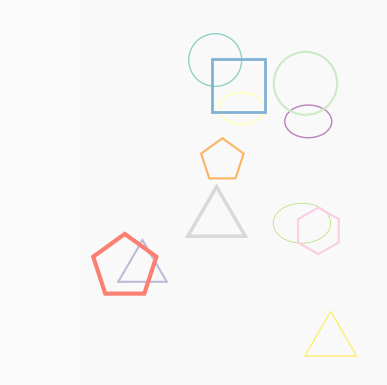[{"shape": "circle", "thickness": 1, "radius": 0.34, "center": [0.555, 0.844]}, {"shape": "oval", "thickness": 1, "radius": 0.29, "center": [0.624, 0.718]}, {"shape": "triangle", "thickness": 1.5, "radius": 0.36, "center": [0.368, 0.304]}, {"shape": "pentagon", "thickness": 3, "radius": 0.43, "center": [0.322, 0.307]}, {"shape": "square", "thickness": 2, "radius": 0.34, "center": [0.615, 0.779]}, {"shape": "pentagon", "thickness": 1.5, "radius": 0.29, "center": [0.574, 0.583]}, {"shape": "oval", "thickness": 0.5, "radius": 0.37, "center": [0.779, 0.42]}, {"shape": "hexagon", "thickness": 1.5, "radius": 0.3, "center": [0.822, 0.4]}, {"shape": "triangle", "thickness": 2.5, "radius": 0.43, "center": [0.559, 0.429]}, {"shape": "oval", "thickness": 1, "radius": 0.3, "center": [0.796, 0.685]}, {"shape": "circle", "thickness": 1.5, "radius": 0.41, "center": [0.788, 0.784]}, {"shape": "triangle", "thickness": 1, "radius": 0.39, "center": [0.854, 0.114]}]